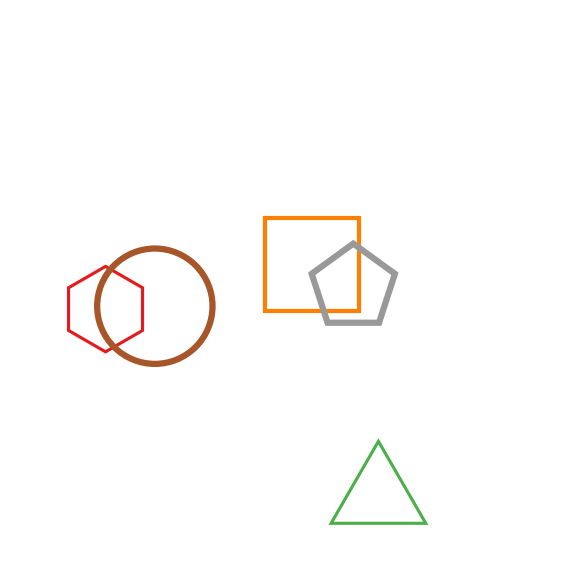[{"shape": "hexagon", "thickness": 1.5, "radius": 0.37, "center": [0.183, 0.464]}, {"shape": "triangle", "thickness": 1.5, "radius": 0.47, "center": [0.655, 0.14]}, {"shape": "square", "thickness": 2, "radius": 0.4, "center": [0.54, 0.542]}, {"shape": "circle", "thickness": 3, "radius": 0.5, "center": [0.268, 0.469]}, {"shape": "pentagon", "thickness": 3, "radius": 0.38, "center": [0.612, 0.502]}]